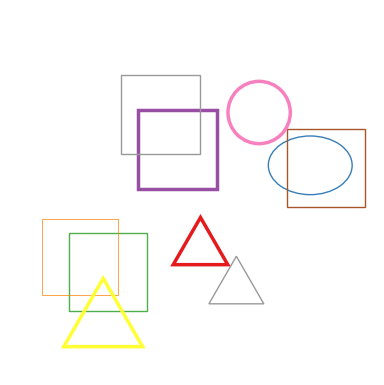[{"shape": "triangle", "thickness": 2.5, "radius": 0.41, "center": [0.521, 0.353]}, {"shape": "oval", "thickness": 1, "radius": 0.54, "center": [0.806, 0.571]}, {"shape": "square", "thickness": 1, "radius": 0.51, "center": [0.28, 0.294]}, {"shape": "square", "thickness": 2.5, "radius": 0.51, "center": [0.461, 0.612]}, {"shape": "square", "thickness": 0.5, "radius": 0.49, "center": [0.207, 0.333]}, {"shape": "triangle", "thickness": 2.5, "radius": 0.59, "center": [0.268, 0.159]}, {"shape": "square", "thickness": 1, "radius": 0.5, "center": [0.846, 0.564]}, {"shape": "circle", "thickness": 2.5, "radius": 0.4, "center": [0.673, 0.708]}, {"shape": "square", "thickness": 1, "radius": 0.51, "center": [0.417, 0.702]}, {"shape": "triangle", "thickness": 1, "radius": 0.41, "center": [0.614, 0.252]}]